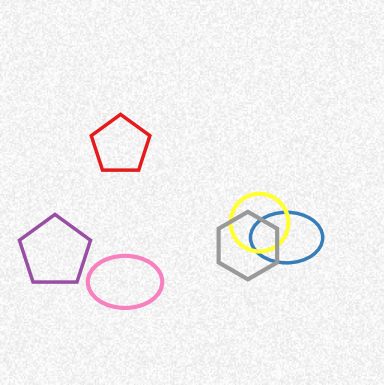[{"shape": "pentagon", "thickness": 2.5, "radius": 0.4, "center": [0.313, 0.623]}, {"shape": "oval", "thickness": 2.5, "radius": 0.47, "center": [0.744, 0.383]}, {"shape": "pentagon", "thickness": 2.5, "radius": 0.49, "center": [0.143, 0.346]}, {"shape": "circle", "thickness": 3, "radius": 0.38, "center": [0.674, 0.422]}, {"shape": "oval", "thickness": 3, "radius": 0.48, "center": [0.325, 0.268]}, {"shape": "hexagon", "thickness": 3, "radius": 0.44, "center": [0.644, 0.362]}]